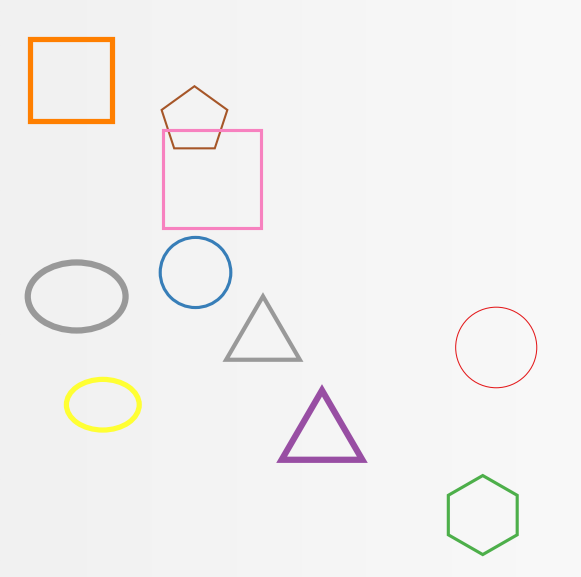[{"shape": "circle", "thickness": 0.5, "radius": 0.35, "center": [0.854, 0.397]}, {"shape": "circle", "thickness": 1.5, "radius": 0.3, "center": [0.336, 0.527]}, {"shape": "hexagon", "thickness": 1.5, "radius": 0.34, "center": [0.831, 0.107]}, {"shape": "triangle", "thickness": 3, "radius": 0.4, "center": [0.554, 0.243]}, {"shape": "square", "thickness": 2.5, "radius": 0.35, "center": [0.122, 0.861]}, {"shape": "oval", "thickness": 2.5, "radius": 0.31, "center": [0.177, 0.298]}, {"shape": "pentagon", "thickness": 1, "radius": 0.3, "center": [0.335, 0.79]}, {"shape": "square", "thickness": 1.5, "radius": 0.42, "center": [0.365, 0.689]}, {"shape": "oval", "thickness": 3, "radius": 0.42, "center": [0.132, 0.486]}, {"shape": "triangle", "thickness": 2, "radius": 0.37, "center": [0.452, 0.413]}]